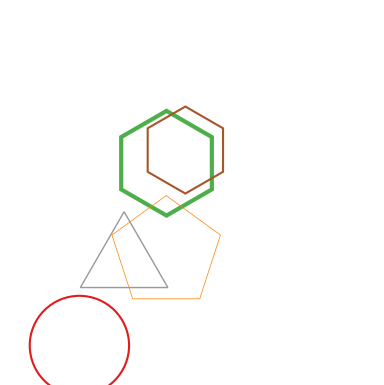[{"shape": "circle", "thickness": 1.5, "radius": 0.65, "center": [0.206, 0.103]}, {"shape": "hexagon", "thickness": 3, "radius": 0.68, "center": [0.433, 0.576]}, {"shape": "pentagon", "thickness": 0.5, "radius": 0.74, "center": [0.432, 0.344]}, {"shape": "hexagon", "thickness": 1.5, "radius": 0.57, "center": [0.481, 0.61]}, {"shape": "triangle", "thickness": 1, "radius": 0.66, "center": [0.322, 0.319]}]